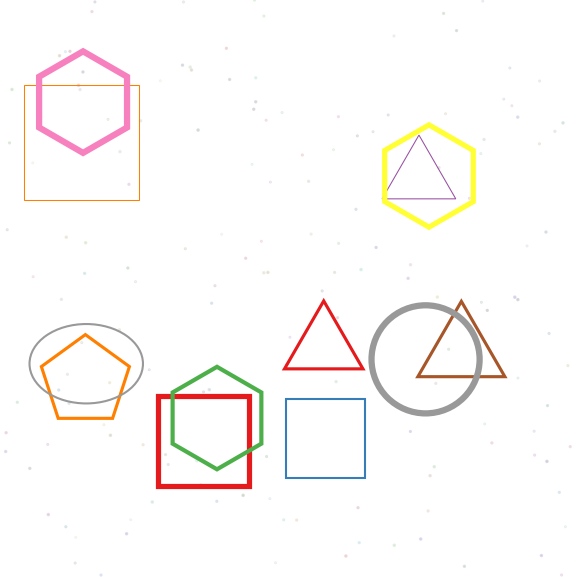[{"shape": "triangle", "thickness": 1.5, "radius": 0.39, "center": [0.561, 0.4]}, {"shape": "square", "thickness": 2.5, "radius": 0.39, "center": [0.352, 0.235]}, {"shape": "square", "thickness": 1, "radius": 0.34, "center": [0.563, 0.24]}, {"shape": "hexagon", "thickness": 2, "radius": 0.44, "center": [0.376, 0.275]}, {"shape": "triangle", "thickness": 0.5, "radius": 0.37, "center": [0.725, 0.692]}, {"shape": "pentagon", "thickness": 1.5, "radius": 0.4, "center": [0.148, 0.34]}, {"shape": "square", "thickness": 0.5, "radius": 0.5, "center": [0.141, 0.752]}, {"shape": "hexagon", "thickness": 2.5, "radius": 0.44, "center": [0.743, 0.694]}, {"shape": "triangle", "thickness": 1.5, "radius": 0.43, "center": [0.799, 0.39]}, {"shape": "hexagon", "thickness": 3, "radius": 0.44, "center": [0.144, 0.822]}, {"shape": "circle", "thickness": 3, "radius": 0.47, "center": [0.737, 0.377]}, {"shape": "oval", "thickness": 1, "radius": 0.49, "center": [0.149, 0.369]}]